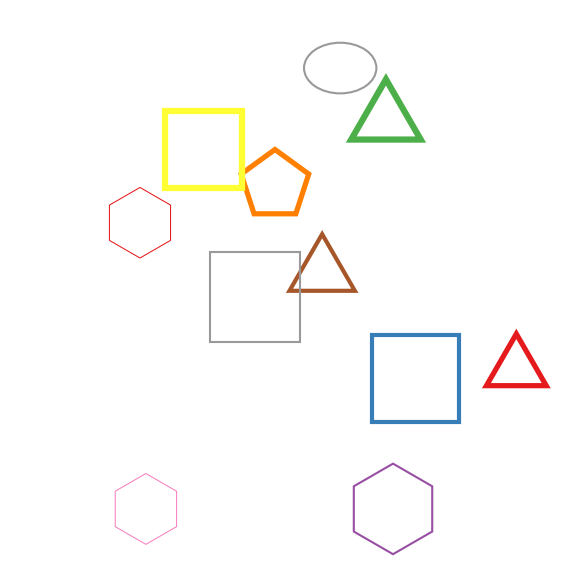[{"shape": "hexagon", "thickness": 0.5, "radius": 0.31, "center": [0.242, 0.613]}, {"shape": "triangle", "thickness": 2.5, "radius": 0.3, "center": [0.894, 0.361]}, {"shape": "square", "thickness": 2, "radius": 0.38, "center": [0.719, 0.344]}, {"shape": "triangle", "thickness": 3, "radius": 0.35, "center": [0.668, 0.792]}, {"shape": "hexagon", "thickness": 1, "radius": 0.39, "center": [0.681, 0.118]}, {"shape": "pentagon", "thickness": 2.5, "radius": 0.31, "center": [0.476, 0.679]}, {"shape": "square", "thickness": 3, "radius": 0.33, "center": [0.353, 0.741]}, {"shape": "triangle", "thickness": 2, "radius": 0.33, "center": [0.558, 0.528]}, {"shape": "hexagon", "thickness": 0.5, "radius": 0.31, "center": [0.253, 0.118]}, {"shape": "oval", "thickness": 1, "radius": 0.31, "center": [0.589, 0.881]}, {"shape": "square", "thickness": 1, "radius": 0.39, "center": [0.442, 0.485]}]